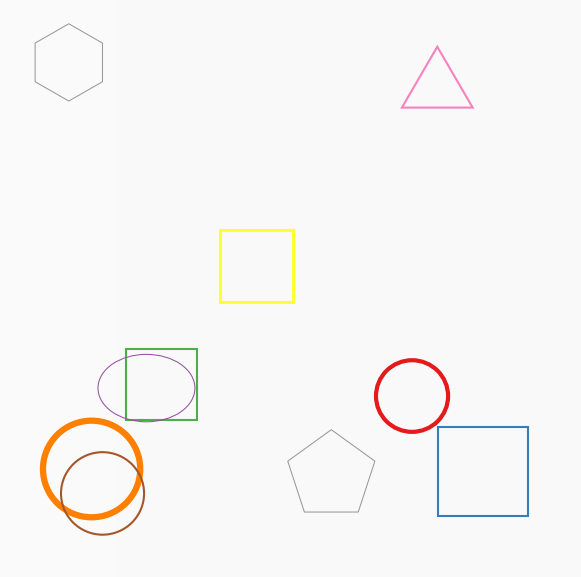[{"shape": "circle", "thickness": 2, "radius": 0.31, "center": [0.709, 0.313]}, {"shape": "square", "thickness": 1, "radius": 0.39, "center": [0.831, 0.183]}, {"shape": "square", "thickness": 1, "radius": 0.31, "center": [0.277, 0.334]}, {"shape": "oval", "thickness": 0.5, "radius": 0.42, "center": [0.252, 0.327]}, {"shape": "circle", "thickness": 3, "radius": 0.42, "center": [0.158, 0.187]}, {"shape": "square", "thickness": 1.5, "radius": 0.31, "center": [0.441, 0.538]}, {"shape": "circle", "thickness": 1, "radius": 0.36, "center": [0.176, 0.145]}, {"shape": "triangle", "thickness": 1, "radius": 0.35, "center": [0.752, 0.848]}, {"shape": "hexagon", "thickness": 0.5, "radius": 0.33, "center": [0.118, 0.891]}, {"shape": "pentagon", "thickness": 0.5, "radius": 0.39, "center": [0.57, 0.176]}]